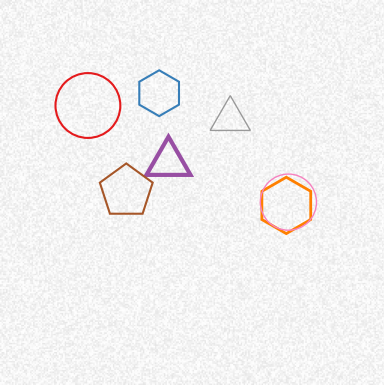[{"shape": "circle", "thickness": 1.5, "radius": 0.42, "center": [0.228, 0.726]}, {"shape": "hexagon", "thickness": 1.5, "radius": 0.3, "center": [0.413, 0.758]}, {"shape": "triangle", "thickness": 3, "radius": 0.33, "center": [0.438, 0.579]}, {"shape": "hexagon", "thickness": 2, "radius": 0.37, "center": [0.744, 0.466]}, {"shape": "pentagon", "thickness": 1.5, "radius": 0.36, "center": [0.328, 0.503]}, {"shape": "circle", "thickness": 1, "radius": 0.36, "center": [0.749, 0.475]}, {"shape": "triangle", "thickness": 1, "radius": 0.3, "center": [0.598, 0.691]}]